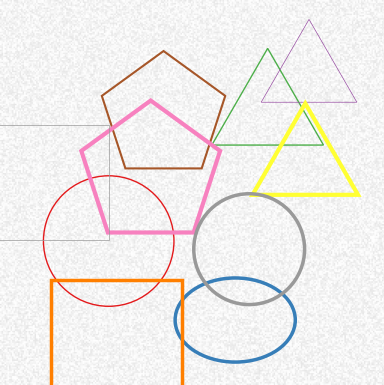[{"shape": "circle", "thickness": 1, "radius": 0.85, "center": [0.282, 0.374]}, {"shape": "oval", "thickness": 2.5, "radius": 0.78, "center": [0.611, 0.169]}, {"shape": "triangle", "thickness": 1, "radius": 0.84, "center": [0.695, 0.707]}, {"shape": "triangle", "thickness": 0.5, "radius": 0.72, "center": [0.803, 0.806]}, {"shape": "square", "thickness": 2.5, "radius": 0.85, "center": [0.303, 0.104]}, {"shape": "triangle", "thickness": 3, "radius": 0.79, "center": [0.793, 0.573]}, {"shape": "pentagon", "thickness": 1.5, "radius": 0.84, "center": [0.425, 0.699]}, {"shape": "pentagon", "thickness": 3, "radius": 0.95, "center": [0.391, 0.549]}, {"shape": "circle", "thickness": 2.5, "radius": 0.72, "center": [0.647, 0.353]}, {"shape": "square", "thickness": 0.5, "radius": 0.75, "center": [0.133, 0.526]}]